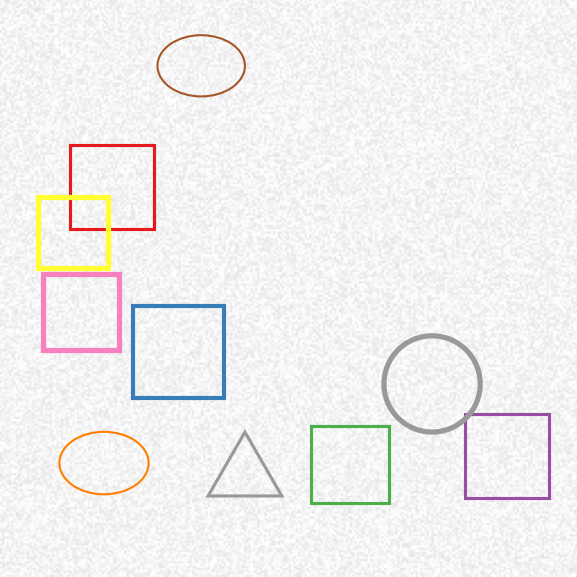[{"shape": "square", "thickness": 1.5, "radius": 0.36, "center": [0.194, 0.675]}, {"shape": "square", "thickness": 2, "radius": 0.39, "center": [0.309, 0.389]}, {"shape": "square", "thickness": 1.5, "radius": 0.33, "center": [0.606, 0.195]}, {"shape": "square", "thickness": 1.5, "radius": 0.36, "center": [0.877, 0.209]}, {"shape": "oval", "thickness": 1, "radius": 0.39, "center": [0.18, 0.197]}, {"shape": "square", "thickness": 2.5, "radius": 0.31, "center": [0.126, 0.596]}, {"shape": "oval", "thickness": 1, "radius": 0.38, "center": [0.348, 0.885]}, {"shape": "square", "thickness": 2.5, "radius": 0.33, "center": [0.141, 0.459]}, {"shape": "triangle", "thickness": 1.5, "radius": 0.37, "center": [0.424, 0.177]}, {"shape": "circle", "thickness": 2.5, "radius": 0.42, "center": [0.748, 0.334]}]